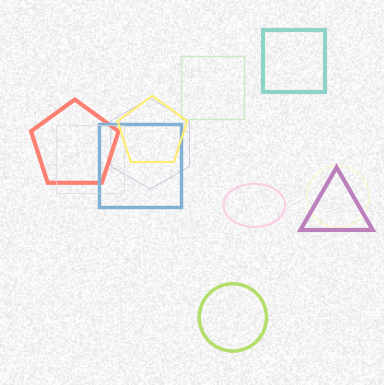[{"shape": "square", "thickness": 3, "radius": 0.4, "center": [0.763, 0.842]}, {"shape": "circle", "thickness": 0.5, "radius": 0.4, "center": [0.878, 0.49]}, {"shape": "hexagon", "thickness": 0.5, "radius": 0.59, "center": [0.39, 0.627]}, {"shape": "pentagon", "thickness": 3, "radius": 0.6, "center": [0.194, 0.622]}, {"shape": "square", "thickness": 2.5, "radius": 0.54, "center": [0.363, 0.569]}, {"shape": "circle", "thickness": 2.5, "radius": 0.44, "center": [0.605, 0.176]}, {"shape": "oval", "thickness": 1.5, "radius": 0.4, "center": [0.661, 0.467]}, {"shape": "square", "thickness": 0.5, "radius": 0.44, "center": [0.233, 0.587]}, {"shape": "triangle", "thickness": 3, "radius": 0.54, "center": [0.874, 0.457]}, {"shape": "square", "thickness": 1, "radius": 0.41, "center": [0.552, 0.773]}, {"shape": "pentagon", "thickness": 1.5, "radius": 0.48, "center": [0.396, 0.656]}]